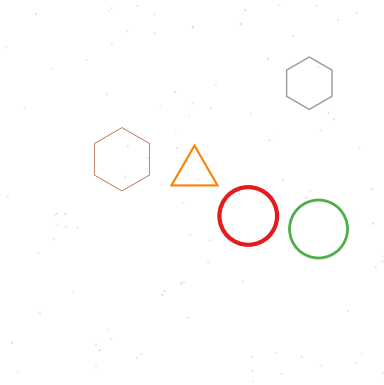[{"shape": "circle", "thickness": 3, "radius": 0.37, "center": [0.645, 0.439]}, {"shape": "circle", "thickness": 2, "radius": 0.38, "center": [0.827, 0.405]}, {"shape": "triangle", "thickness": 1.5, "radius": 0.35, "center": [0.505, 0.553]}, {"shape": "hexagon", "thickness": 0.5, "radius": 0.41, "center": [0.317, 0.586]}, {"shape": "hexagon", "thickness": 1, "radius": 0.34, "center": [0.803, 0.784]}]